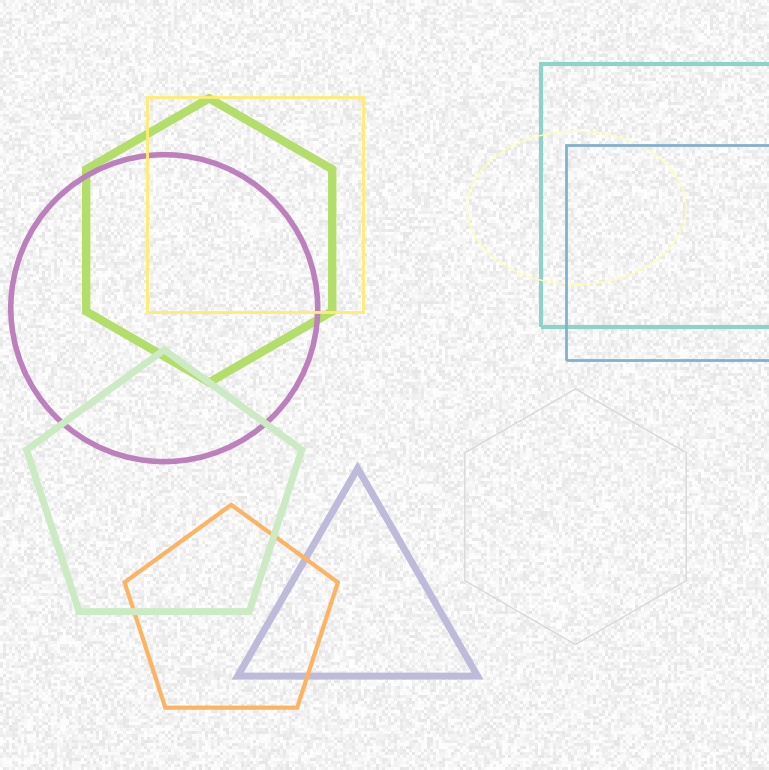[{"shape": "square", "thickness": 1.5, "radius": 0.86, "center": [0.874, 0.746]}, {"shape": "oval", "thickness": 0.5, "radius": 0.71, "center": [0.749, 0.73]}, {"shape": "triangle", "thickness": 2.5, "radius": 0.9, "center": [0.464, 0.212]}, {"shape": "square", "thickness": 1, "radius": 0.7, "center": [0.875, 0.672]}, {"shape": "pentagon", "thickness": 1.5, "radius": 0.73, "center": [0.3, 0.199]}, {"shape": "hexagon", "thickness": 3, "radius": 0.92, "center": [0.272, 0.688]}, {"shape": "hexagon", "thickness": 0.5, "radius": 0.83, "center": [0.747, 0.329]}, {"shape": "circle", "thickness": 2, "radius": 1.0, "center": [0.213, 0.6]}, {"shape": "pentagon", "thickness": 2.5, "radius": 0.94, "center": [0.213, 0.358]}, {"shape": "square", "thickness": 1, "radius": 0.7, "center": [0.331, 0.734]}]